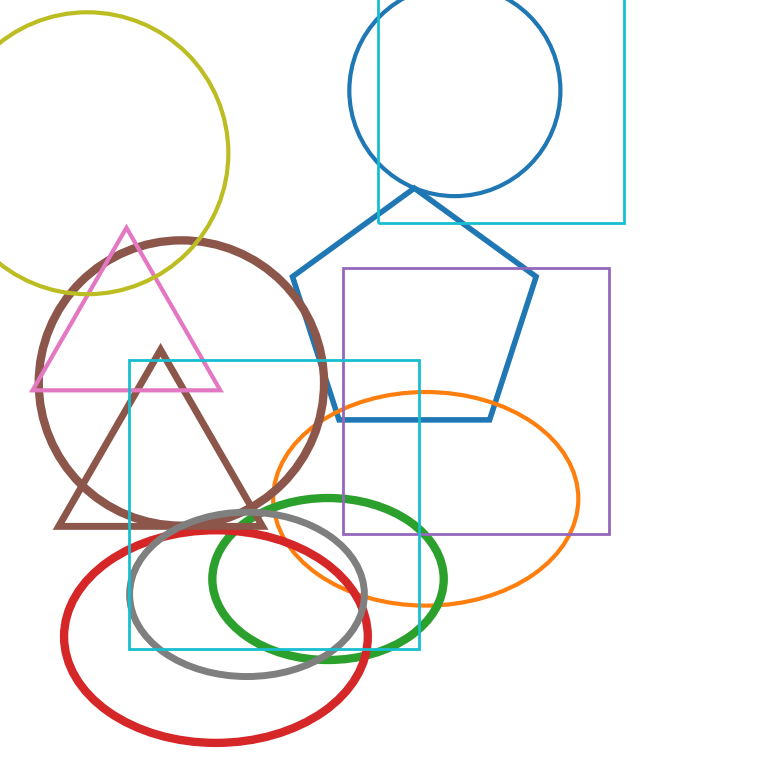[{"shape": "circle", "thickness": 1.5, "radius": 0.69, "center": [0.591, 0.882]}, {"shape": "pentagon", "thickness": 2, "radius": 0.83, "center": [0.538, 0.589]}, {"shape": "oval", "thickness": 1.5, "radius": 0.99, "center": [0.553, 0.352]}, {"shape": "oval", "thickness": 3, "radius": 0.75, "center": [0.426, 0.248]}, {"shape": "oval", "thickness": 3, "radius": 0.99, "center": [0.28, 0.173]}, {"shape": "square", "thickness": 1, "radius": 0.87, "center": [0.618, 0.479]}, {"shape": "triangle", "thickness": 2.5, "radius": 0.76, "center": [0.209, 0.393]}, {"shape": "circle", "thickness": 3, "radius": 0.93, "center": [0.236, 0.503]}, {"shape": "triangle", "thickness": 1.5, "radius": 0.7, "center": [0.164, 0.563]}, {"shape": "oval", "thickness": 2.5, "radius": 0.76, "center": [0.321, 0.228]}, {"shape": "circle", "thickness": 1.5, "radius": 0.92, "center": [0.113, 0.801]}, {"shape": "square", "thickness": 1, "radius": 0.94, "center": [0.356, 0.345]}, {"shape": "square", "thickness": 1, "radius": 0.8, "center": [0.651, 0.87]}]